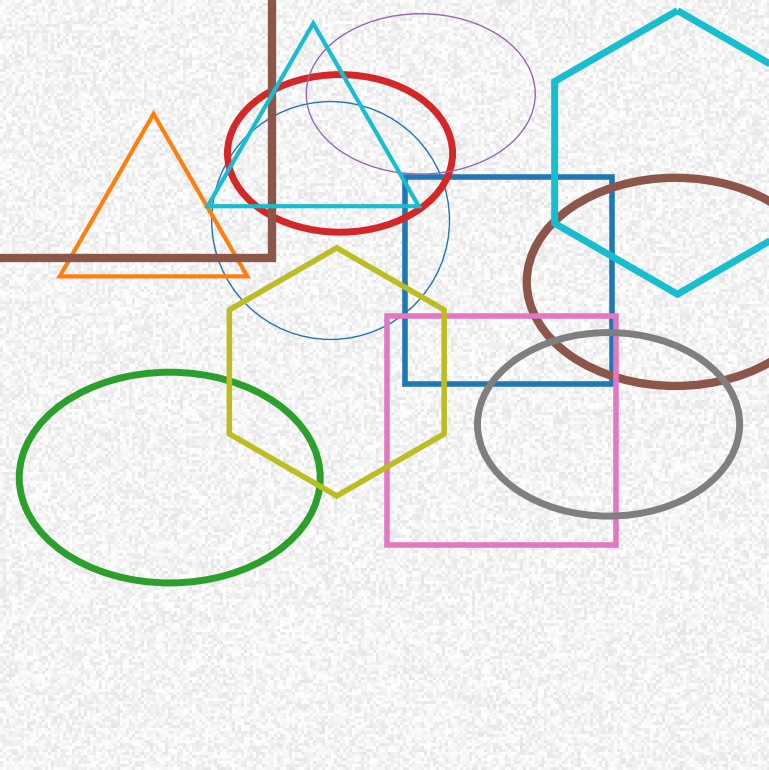[{"shape": "square", "thickness": 2, "radius": 0.67, "center": [0.661, 0.635]}, {"shape": "circle", "thickness": 0.5, "radius": 0.77, "center": [0.429, 0.714]}, {"shape": "triangle", "thickness": 1.5, "radius": 0.7, "center": [0.199, 0.711]}, {"shape": "oval", "thickness": 2.5, "radius": 0.98, "center": [0.22, 0.38]}, {"shape": "oval", "thickness": 2.5, "radius": 0.73, "center": [0.442, 0.801]}, {"shape": "oval", "thickness": 0.5, "radius": 0.74, "center": [0.546, 0.878]}, {"shape": "square", "thickness": 3, "radius": 0.93, "center": [0.166, 0.851]}, {"shape": "oval", "thickness": 3, "radius": 0.97, "center": [0.877, 0.634]}, {"shape": "square", "thickness": 2, "radius": 0.74, "center": [0.651, 0.441]}, {"shape": "oval", "thickness": 2.5, "radius": 0.85, "center": [0.79, 0.449]}, {"shape": "hexagon", "thickness": 2, "radius": 0.81, "center": [0.437, 0.517]}, {"shape": "triangle", "thickness": 1.5, "radius": 0.79, "center": [0.407, 0.811]}, {"shape": "hexagon", "thickness": 2.5, "radius": 0.92, "center": [0.88, 0.802]}]